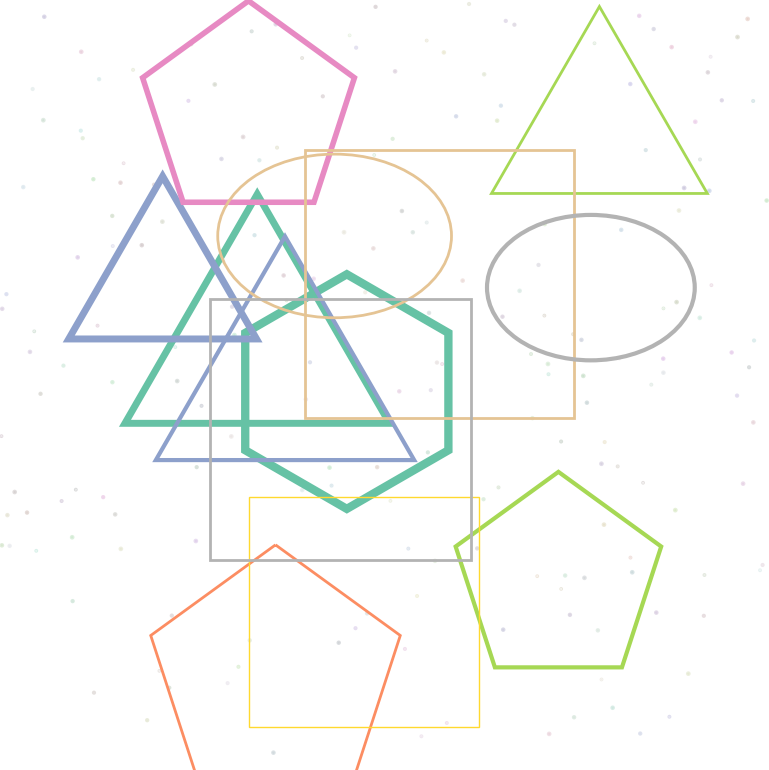[{"shape": "hexagon", "thickness": 3, "radius": 0.76, "center": [0.45, 0.491]}, {"shape": "triangle", "thickness": 2.5, "radius": 0.99, "center": [0.334, 0.549]}, {"shape": "pentagon", "thickness": 1, "radius": 0.85, "center": [0.358, 0.122]}, {"shape": "triangle", "thickness": 1.5, "radius": 0.97, "center": [0.37, 0.499]}, {"shape": "triangle", "thickness": 2.5, "radius": 0.7, "center": [0.211, 0.63]}, {"shape": "pentagon", "thickness": 2, "radius": 0.72, "center": [0.323, 0.854]}, {"shape": "triangle", "thickness": 1, "radius": 0.81, "center": [0.778, 0.83]}, {"shape": "pentagon", "thickness": 1.5, "radius": 0.7, "center": [0.725, 0.247]}, {"shape": "square", "thickness": 0.5, "radius": 0.75, "center": [0.473, 0.205]}, {"shape": "oval", "thickness": 1, "radius": 0.76, "center": [0.435, 0.694]}, {"shape": "square", "thickness": 1, "radius": 0.87, "center": [0.571, 0.631]}, {"shape": "square", "thickness": 1, "radius": 0.85, "center": [0.442, 0.442]}, {"shape": "oval", "thickness": 1.5, "radius": 0.67, "center": [0.767, 0.626]}]